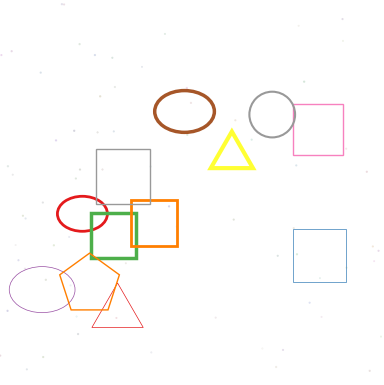[{"shape": "triangle", "thickness": 0.5, "radius": 0.39, "center": [0.305, 0.188]}, {"shape": "oval", "thickness": 2, "radius": 0.32, "center": [0.214, 0.445]}, {"shape": "square", "thickness": 0.5, "radius": 0.34, "center": [0.831, 0.336]}, {"shape": "square", "thickness": 2.5, "radius": 0.29, "center": [0.295, 0.388]}, {"shape": "oval", "thickness": 0.5, "radius": 0.43, "center": [0.109, 0.248]}, {"shape": "pentagon", "thickness": 1, "radius": 0.41, "center": [0.233, 0.261]}, {"shape": "square", "thickness": 2, "radius": 0.3, "center": [0.4, 0.42]}, {"shape": "triangle", "thickness": 3, "radius": 0.32, "center": [0.602, 0.595]}, {"shape": "oval", "thickness": 2.5, "radius": 0.39, "center": [0.479, 0.71]}, {"shape": "square", "thickness": 1, "radius": 0.33, "center": [0.826, 0.663]}, {"shape": "circle", "thickness": 1.5, "radius": 0.3, "center": [0.707, 0.702]}, {"shape": "square", "thickness": 1, "radius": 0.35, "center": [0.32, 0.542]}]